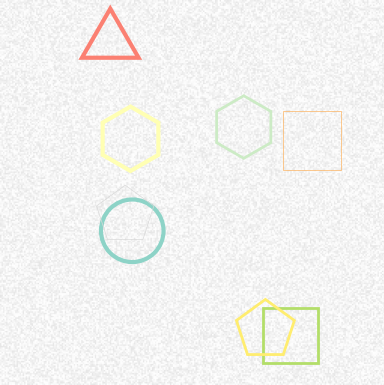[{"shape": "circle", "thickness": 3, "radius": 0.41, "center": [0.344, 0.401]}, {"shape": "hexagon", "thickness": 3, "radius": 0.42, "center": [0.339, 0.64]}, {"shape": "triangle", "thickness": 3, "radius": 0.42, "center": [0.286, 0.893]}, {"shape": "square", "thickness": 0.5, "radius": 0.38, "center": [0.81, 0.634]}, {"shape": "square", "thickness": 2, "radius": 0.36, "center": [0.754, 0.128]}, {"shape": "pentagon", "thickness": 0.5, "radius": 0.39, "center": [0.325, 0.441]}, {"shape": "hexagon", "thickness": 2, "radius": 0.41, "center": [0.633, 0.67]}, {"shape": "pentagon", "thickness": 2, "radius": 0.4, "center": [0.689, 0.143]}]